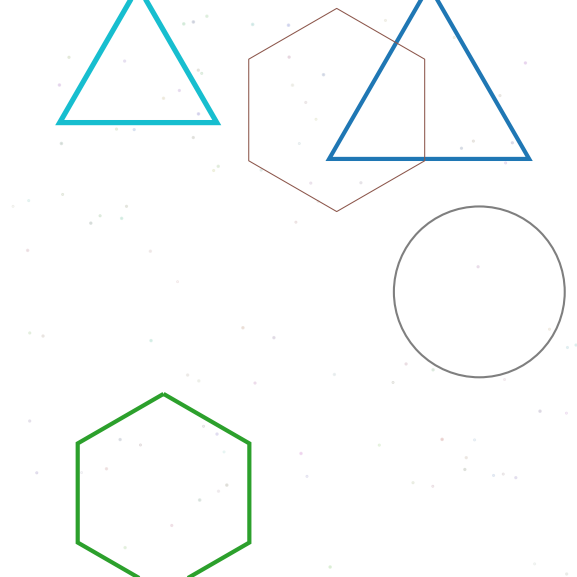[{"shape": "triangle", "thickness": 2, "radius": 1.0, "center": [0.743, 0.824]}, {"shape": "hexagon", "thickness": 2, "radius": 0.86, "center": [0.283, 0.145]}, {"shape": "hexagon", "thickness": 0.5, "radius": 0.88, "center": [0.583, 0.809]}, {"shape": "circle", "thickness": 1, "radius": 0.74, "center": [0.83, 0.494]}, {"shape": "triangle", "thickness": 2.5, "radius": 0.79, "center": [0.239, 0.865]}]